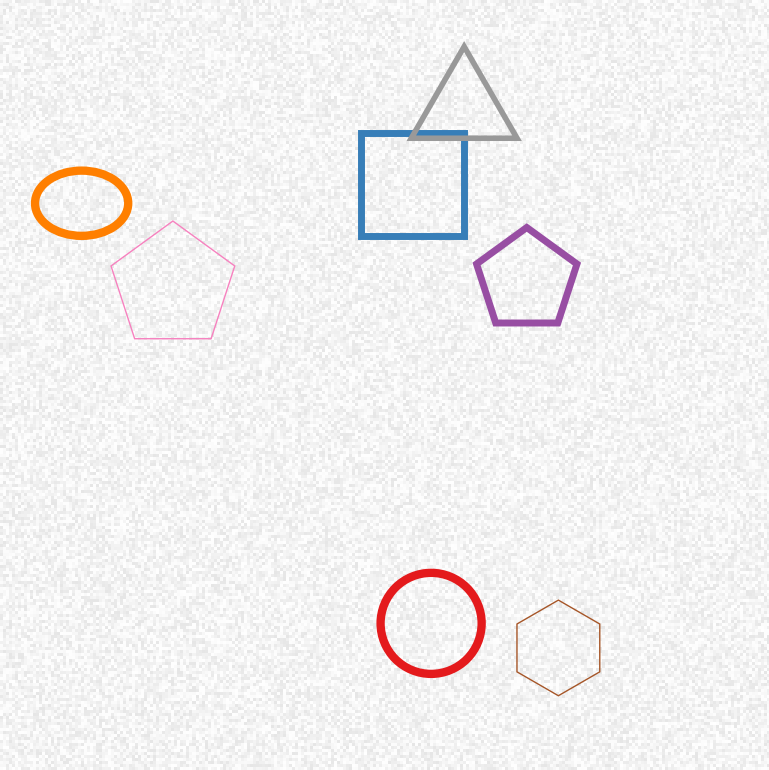[{"shape": "circle", "thickness": 3, "radius": 0.33, "center": [0.56, 0.19]}, {"shape": "square", "thickness": 2.5, "radius": 0.34, "center": [0.536, 0.761]}, {"shape": "pentagon", "thickness": 2.5, "radius": 0.34, "center": [0.684, 0.636]}, {"shape": "oval", "thickness": 3, "radius": 0.3, "center": [0.106, 0.736]}, {"shape": "hexagon", "thickness": 0.5, "radius": 0.31, "center": [0.725, 0.159]}, {"shape": "pentagon", "thickness": 0.5, "radius": 0.42, "center": [0.225, 0.628]}, {"shape": "triangle", "thickness": 2, "radius": 0.4, "center": [0.603, 0.86]}]